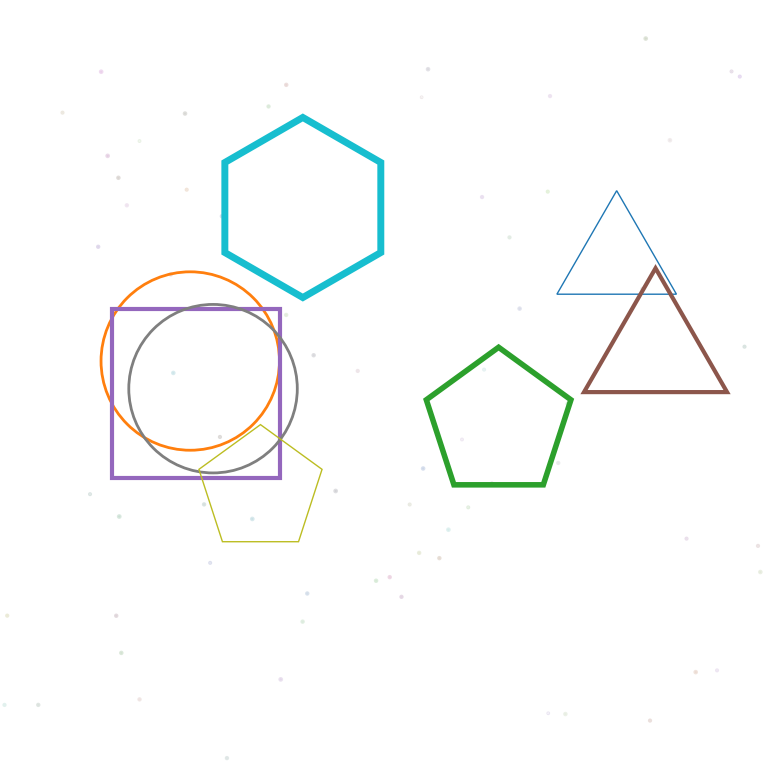[{"shape": "triangle", "thickness": 0.5, "radius": 0.45, "center": [0.801, 0.663]}, {"shape": "circle", "thickness": 1, "radius": 0.58, "center": [0.247, 0.531]}, {"shape": "pentagon", "thickness": 2, "radius": 0.49, "center": [0.648, 0.45]}, {"shape": "square", "thickness": 1.5, "radius": 0.55, "center": [0.255, 0.489]}, {"shape": "triangle", "thickness": 1.5, "radius": 0.54, "center": [0.851, 0.544]}, {"shape": "circle", "thickness": 1, "radius": 0.55, "center": [0.277, 0.495]}, {"shape": "pentagon", "thickness": 0.5, "radius": 0.42, "center": [0.338, 0.364]}, {"shape": "hexagon", "thickness": 2.5, "radius": 0.58, "center": [0.393, 0.731]}]